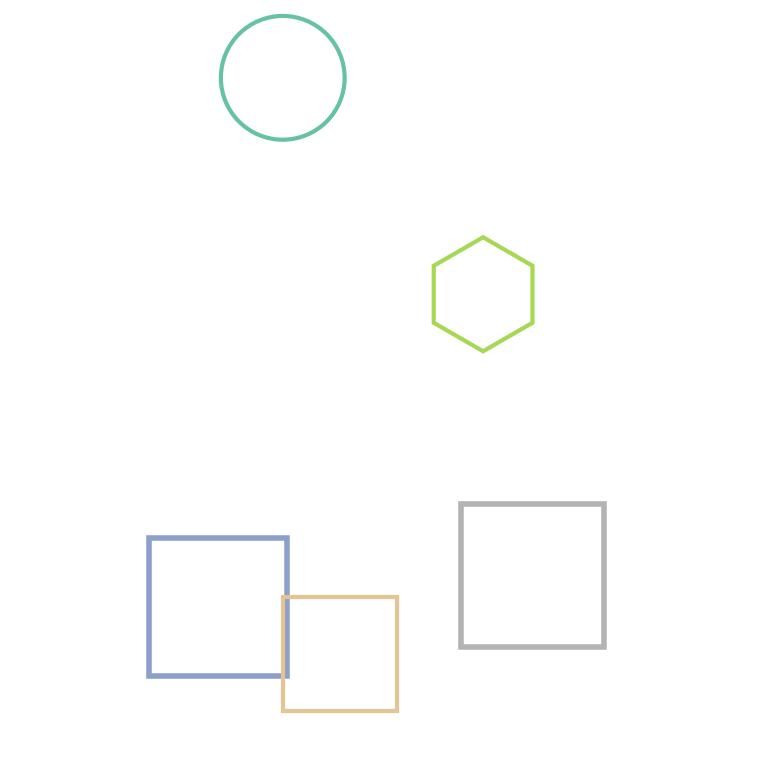[{"shape": "circle", "thickness": 1.5, "radius": 0.4, "center": [0.367, 0.899]}, {"shape": "square", "thickness": 2, "radius": 0.45, "center": [0.283, 0.212]}, {"shape": "hexagon", "thickness": 1.5, "radius": 0.37, "center": [0.627, 0.618]}, {"shape": "square", "thickness": 1.5, "radius": 0.37, "center": [0.441, 0.151]}, {"shape": "square", "thickness": 2, "radius": 0.46, "center": [0.692, 0.252]}]